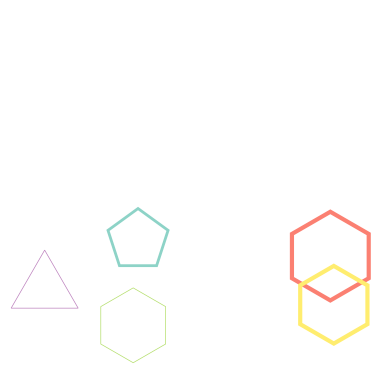[{"shape": "pentagon", "thickness": 2, "radius": 0.41, "center": [0.359, 0.376]}, {"shape": "hexagon", "thickness": 3, "radius": 0.58, "center": [0.858, 0.335]}, {"shape": "hexagon", "thickness": 0.5, "radius": 0.49, "center": [0.346, 0.155]}, {"shape": "triangle", "thickness": 0.5, "radius": 0.5, "center": [0.116, 0.25]}, {"shape": "hexagon", "thickness": 3, "radius": 0.5, "center": [0.867, 0.208]}]